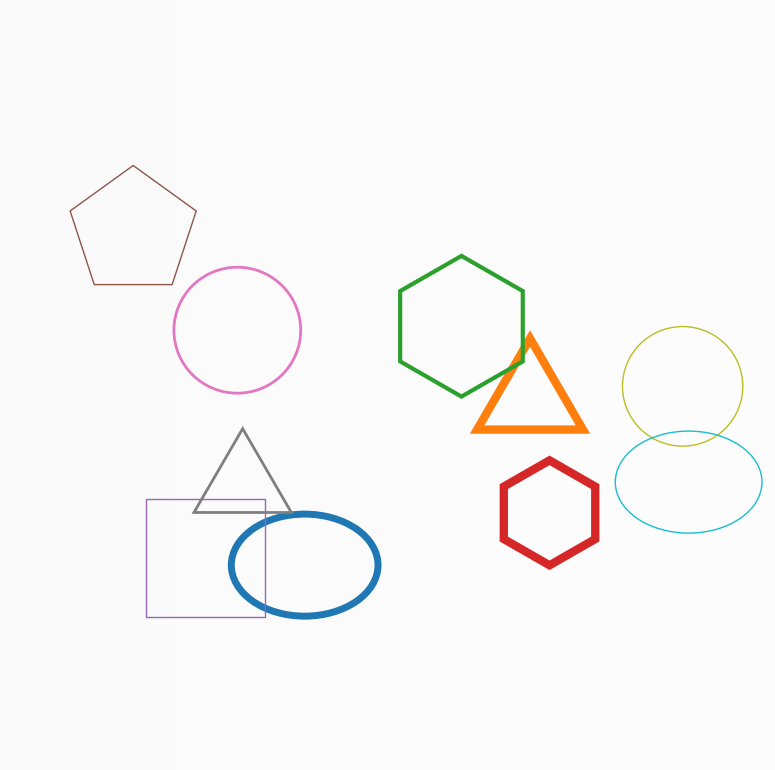[{"shape": "oval", "thickness": 2.5, "radius": 0.47, "center": [0.393, 0.266]}, {"shape": "triangle", "thickness": 3, "radius": 0.39, "center": [0.684, 0.482]}, {"shape": "hexagon", "thickness": 1.5, "radius": 0.46, "center": [0.595, 0.576]}, {"shape": "hexagon", "thickness": 3, "radius": 0.34, "center": [0.709, 0.334]}, {"shape": "square", "thickness": 0.5, "radius": 0.38, "center": [0.265, 0.276]}, {"shape": "pentagon", "thickness": 0.5, "radius": 0.43, "center": [0.172, 0.7]}, {"shape": "circle", "thickness": 1, "radius": 0.41, "center": [0.306, 0.571]}, {"shape": "triangle", "thickness": 1, "radius": 0.36, "center": [0.313, 0.371]}, {"shape": "circle", "thickness": 0.5, "radius": 0.39, "center": [0.881, 0.498]}, {"shape": "oval", "thickness": 0.5, "radius": 0.47, "center": [0.889, 0.374]}]